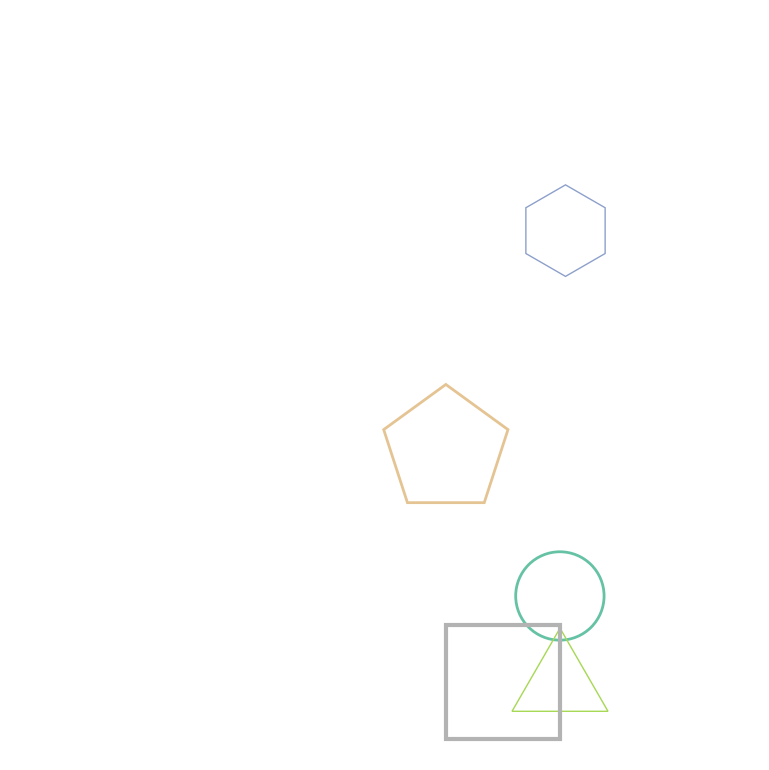[{"shape": "circle", "thickness": 1, "radius": 0.29, "center": [0.727, 0.226]}, {"shape": "hexagon", "thickness": 0.5, "radius": 0.3, "center": [0.734, 0.7]}, {"shape": "triangle", "thickness": 0.5, "radius": 0.36, "center": [0.727, 0.112]}, {"shape": "pentagon", "thickness": 1, "radius": 0.42, "center": [0.579, 0.416]}, {"shape": "square", "thickness": 1.5, "radius": 0.37, "center": [0.653, 0.114]}]